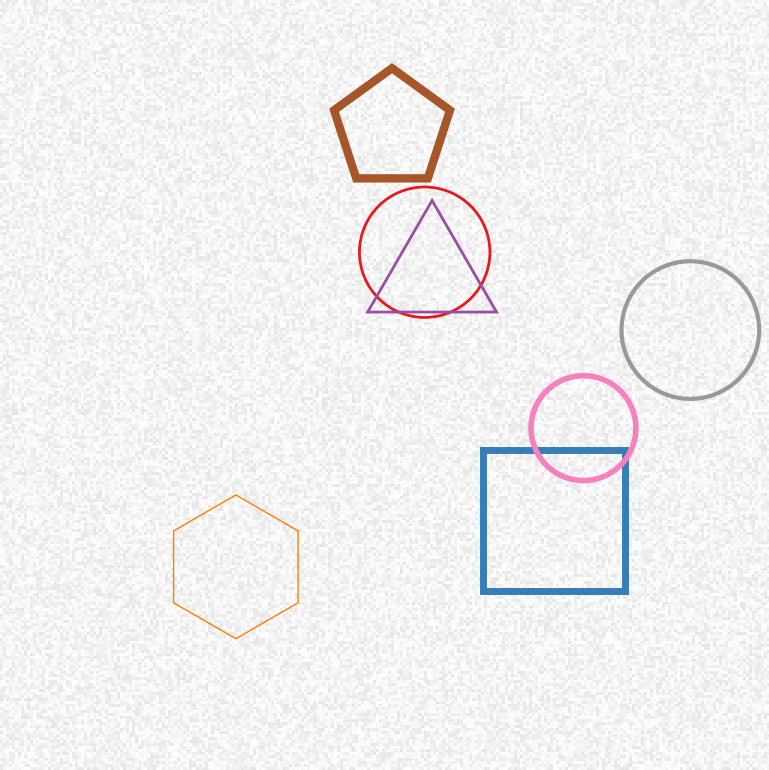[{"shape": "circle", "thickness": 1, "radius": 0.42, "center": [0.552, 0.672]}, {"shape": "square", "thickness": 2.5, "radius": 0.46, "center": [0.72, 0.324]}, {"shape": "triangle", "thickness": 1, "radius": 0.48, "center": [0.561, 0.643]}, {"shape": "hexagon", "thickness": 0.5, "radius": 0.47, "center": [0.306, 0.264]}, {"shape": "pentagon", "thickness": 3, "radius": 0.4, "center": [0.509, 0.832]}, {"shape": "circle", "thickness": 2, "radius": 0.34, "center": [0.758, 0.444]}, {"shape": "circle", "thickness": 1.5, "radius": 0.45, "center": [0.897, 0.571]}]